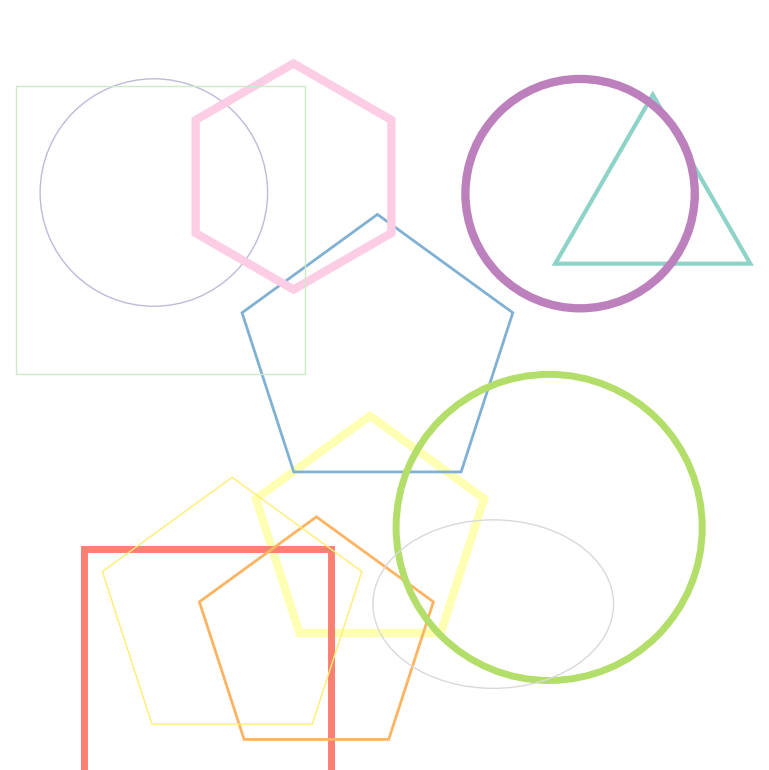[{"shape": "triangle", "thickness": 1.5, "radius": 0.73, "center": [0.848, 0.731]}, {"shape": "pentagon", "thickness": 3, "radius": 0.78, "center": [0.481, 0.304]}, {"shape": "circle", "thickness": 0.5, "radius": 0.74, "center": [0.2, 0.75]}, {"shape": "square", "thickness": 2.5, "radius": 0.8, "center": [0.269, 0.126]}, {"shape": "pentagon", "thickness": 1, "radius": 0.92, "center": [0.49, 0.537]}, {"shape": "pentagon", "thickness": 1, "radius": 0.8, "center": [0.411, 0.169]}, {"shape": "circle", "thickness": 2.5, "radius": 0.99, "center": [0.713, 0.315]}, {"shape": "hexagon", "thickness": 3, "radius": 0.73, "center": [0.381, 0.771]}, {"shape": "oval", "thickness": 0.5, "radius": 0.78, "center": [0.641, 0.215]}, {"shape": "circle", "thickness": 3, "radius": 0.74, "center": [0.753, 0.749]}, {"shape": "square", "thickness": 0.5, "radius": 0.94, "center": [0.209, 0.701]}, {"shape": "pentagon", "thickness": 0.5, "radius": 0.89, "center": [0.301, 0.203]}]